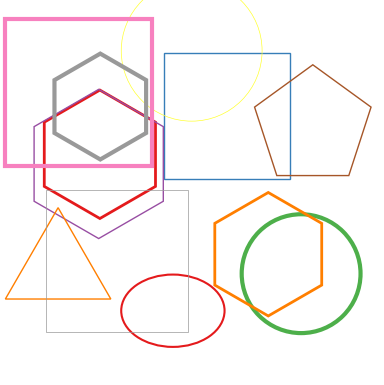[{"shape": "oval", "thickness": 1.5, "radius": 0.67, "center": [0.449, 0.193]}, {"shape": "hexagon", "thickness": 2, "radius": 0.83, "center": [0.259, 0.599]}, {"shape": "square", "thickness": 1, "radius": 0.82, "center": [0.59, 0.699]}, {"shape": "circle", "thickness": 3, "radius": 0.77, "center": [0.782, 0.289]}, {"shape": "hexagon", "thickness": 1, "radius": 0.97, "center": [0.256, 0.574]}, {"shape": "triangle", "thickness": 1, "radius": 0.79, "center": [0.151, 0.302]}, {"shape": "hexagon", "thickness": 2, "radius": 0.8, "center": [0.697, 0.34]}, {"shape": "circle", "thickness": 0.5, "radius": 0.91, "center": [0.498, 0.868]}, {"shape": "pentagon", "thickness": 1, "radius": 0.8, "center": [0.812, 0.673]}, {"shape": "square", "thickness": 3, "radius": 0.95, "center": [0.204, 0.761]}, {"shape": "square", "thickness": 0.5, "radius": 0.92, "center": [0.304, 0.321]}, {"shape": "hexagon", "thickness": 3, "radius": 0.69, "center": [0.26, 0.723]}]